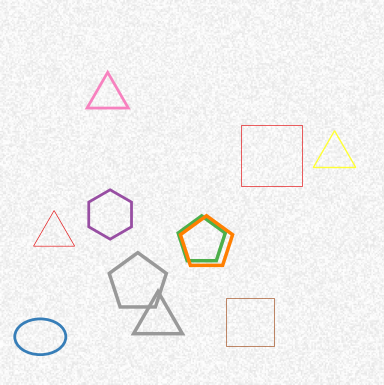[{"shape": "triangle", "thickness": 0.5, "radius": 0.31, "center": [0.141, 0.391]}, {"shape": "square", "thickness": 0.5, "radius": 0.4, "center": [0.704, 0.596]}, {"shape": "oval", "thickness": 2, "radius": 0.33, "center": [0.105, 0.125]}, {"shape": "pentagon", "thickness": 2.5, "radius": 0.32, "center": [0.524, 0.375]}, {"shape": "hexagon", "thickness": 2, "radius": 0.32, "center": [0.286, 0.443]}, {"shape": "pentagon", "thickness": 2.5, "radius": 0.36, "center": [0.536, 0.368]}, {"shape": "triangle", "thickness": 1, "radius": 0.32, "center": [0.869, 0.597]}, {"shape": "square", "thickness": 0.5, "radius": 0.32, "center": [0.649, 0.164]}, {"shape": "triangle", "thickness": 2, "radius": 0.31, "center": [0.28, 0.75]}, {"shape": "pentagon", "thickness": 2.5, "radius": 0.39, "center": [0.358, 0.266]}, {"shape": "triangle", "thickness": 2.5, "radius": 0.37, "center": [0.41, 0.17]}]